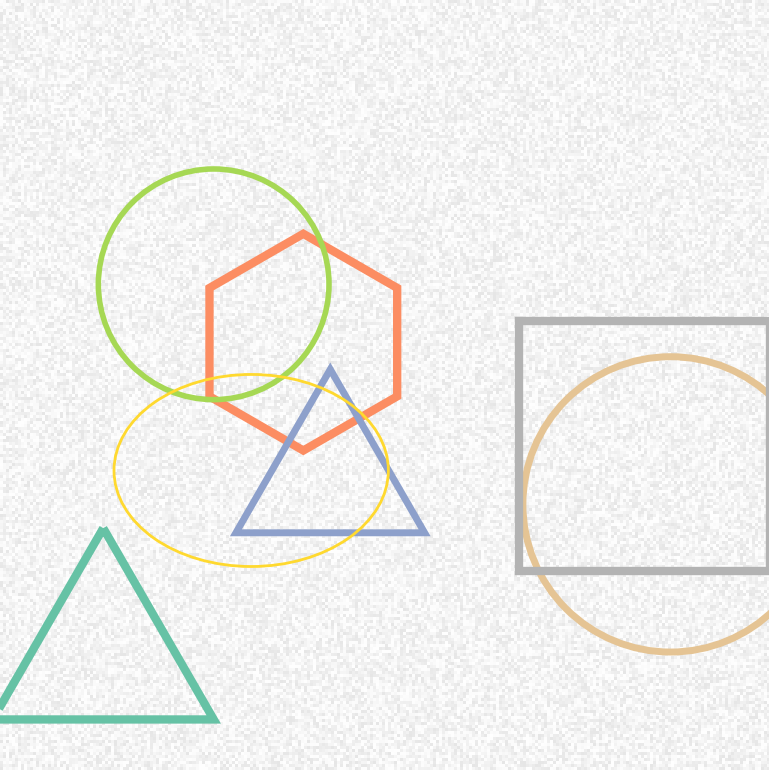[{"shape": "triangle", "thickness": 3, "radius": 0.83, "center": [0.134, 0.148]}, {"shape": "hexagon", "thickness": 3, "radius": 0.7, "center": [0.394, 0.556]}, {"shape": "triangle", "thickness": 2.5, "radius": 0.71, "center": [0.429, 0.379]}, {"shape": "circle", "thickness": 2, "radius": 0.75, "center": [0.277, 0.631]}, {"shape": "oval", "thickness": 1, "radius": 0.89, "center": [0.326, 0.389]}, {"shape": "circle", "thickness": 2.5, "radius": 0.96, "center": [0.871, 0.345]}, {"shape": "square", "thickness": 3, "radius": 0.81, "center": [0.837, 0.421]}]